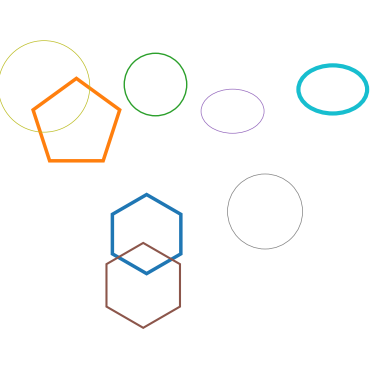[{"shape": "hexagon", "thickness": 2.5, "radius": 0.51, "center": [0.381, 0.392]}, {"shape": "pentagon", "thickness": 2.5, "radius": 0.59, "center": [0.198, 0.678]}, {"shape": "circle", "thickness": 1, "radius": 0.41, "center": [0.404, 0.78]}, {"shape": "oval", "thickness": 0.5, "radius": 0.41, "center": [0.604, 0.711]}, {"shape": "hexagon", "thickness": 1.5, "radius": 0.55, "center": [0.372, 0.259]}, {"shape": "circle", "thickness": 0.5, "radius": 0.49, "center": [0.688, 0.451]}, {"shape": "circle", "thickness": 0.5, "radius": 0.59, "center": [0.114, 0.776]}, {"shape": "oval", "thickness": 3, "radius": 0.45, "center": [0.864, 0.768]}]